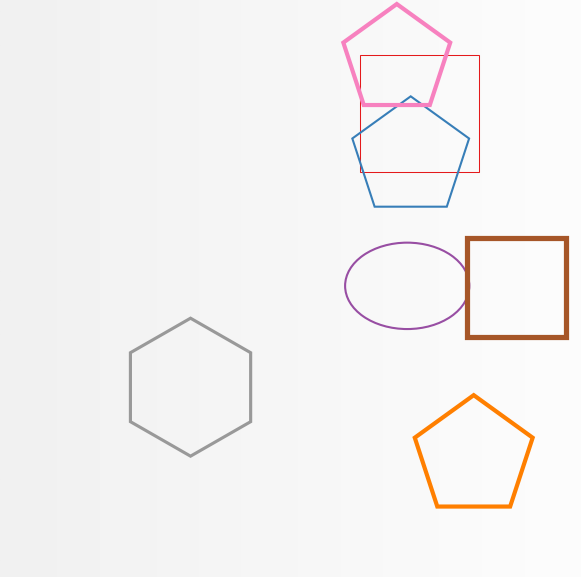[{"shape": "square", "thickness": 0.5, "radius": 0.51, "center": [0.722, 0.803]}, {"shape": "pentagon", "thickness": 1, "radius": 0.53, "center": [0.707, 0.727]}, {"shape": "oval", "thickness": 1, "radius": 0.53, "center": [0.701, 0.504]}, {"shape": "pentagon", "thickness": 2, "radius": 0.53, "center": [0.815, 0.208]}, {"shape": "square", "thickness": 2.5, "radius": 0.43, "center": [0.888, 0.501]}, {"shape": "pentagon", "thickness": 2, "radius": 0.48, "center": [0.683, 0.895]}, {"shape": "hexagon", "thickness": 1.5, "radius": 0.6, "center": [0.328, 0.329]}]